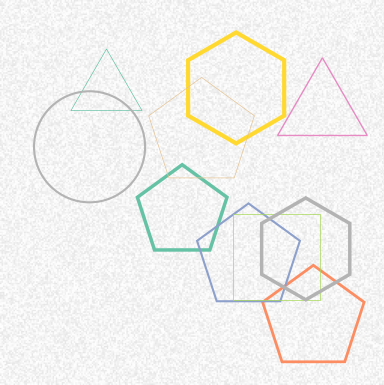[{"shape": "triangle", "thickness": 0.5, "radius": 0.53, "center": [0.277, 0.766]}, {"shape": "pentagon", "thickness": 2.5, "radius": 0.61, "center": [0.473, 0.45]}, {"shape": "pentagon", "thickness": 2, "radius": 0.69, "center": [0.814, 0.172]}, {"shape": "pentagon", "thickness": 1.5, "radius": 0.7, "center": [0.645, 0.331]}, {"shape": "triangle", "thickness": 1, "radius": 0.67, "center": [0.837, 0.715]}, {"shape": "square", "thickness": 0.5, "radius": 0.56, "center": [0.719, 0.332]}, {"shape": "hexagon", "thickness": 3, "radius": 0.72, "center": [0.613, 0.772]}, {"shape": "pentagon", "thickness": 0.5, "radius": 0.72, "center": [0.524, 0.655]}, {"shape": "hexagon", "thickness": 2.5, "radius": 0.66, "center": [0.794, 0.354]}, {"shape": "circle", "thickness": 1.5, "radius": 0.72, "center": [0.233, 0.619]}]